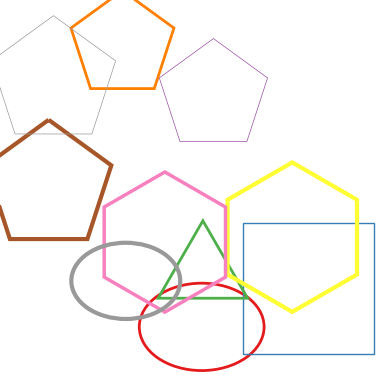[{"shape": "oval", "thickness": 2, "radius": 0.81, "center": [0.524, 0.151]}, {"shape": "square", "thickness": 1, "radius": 0.85, "center": [0.802, 0.252]}, {"shape": "triangle", "thickness": 2, "radius": 0.67, "center": [0.527, 0.292]}, {"shape": "pentagon", "thickness": 0.5, "radius": 0.74, "center": [0.554, 0.752]}, {"shape": "pentagon", "thickness": 2, "radius": 0.7, "center": [0.318, 0.884]}, {"shape": "hexagon", "thickness": 3, "radius": 0.97, "center": [0.759, 0.384]}, {"shape": "pentagon", "thickness": 3, "radius": 0.86, "center": [0.126, 0.518]}, {"shape": "hexagon", "thickness": 2.5, "radius": 0.91, "center": [0.428, 0.371]}, {"shape": "oval", "thickness": 3, "radius": 0.71, "center": [0.327, 0.27]}, {"shape": "pentagon", "thickness": 0.5, "radius": 0.85, "center": [0.139, 0.789]}]